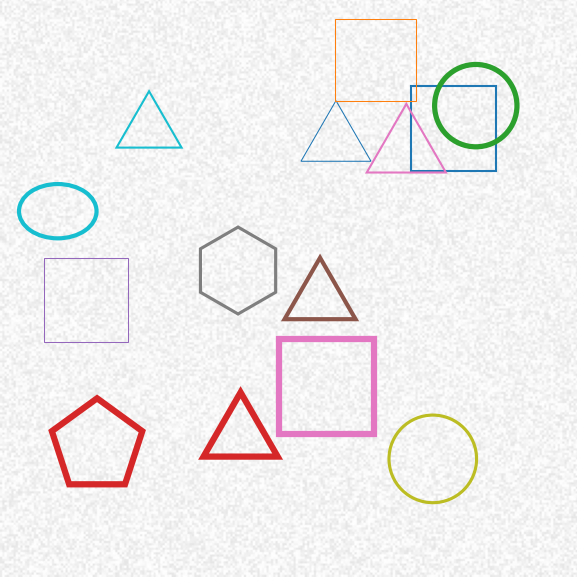[{"shape": "square", "thickness": 1, "radius": 0.37, "center": [0.785, 0.777]}, {"shape": "triangle", "thickness": 0.5, "radius": 0.35, "center": [0.582, 0.755]}, {"shape": "square", "thickness": 0.5, "radius": 0.35, "center": [0.65, 0.895]}, {"shape": "circle", "thickness": 2.5, "radius": 0.36, "center": [0.824, 0.816]}, {"shape": "triangle", "thickness": 3, "radius": 0.37, "center": [0.417, 0.246]}, {"shape": "pentagon", "thickness": 3, "radius": 0.41, "center": [0.168, 0.227]}, {"shape": "square", "thickness": 0.5, "radius": 0.36, "center": [0.149, 0.48]}, {"shape": "triangle", "thickness": 2, "radius": 0.35, "center": [0.554, 0.482]}, {"shape": "square", "thickness": 3, "radius": 0.41, "center": [0.565, 0.33]}, {"shape": "triangle", "thickness": 1, "radius": 0.4, "center": [0.704, 0.74]}, {"shape": "hexagon", "thickness": 1.5, "radius": 0.38, "center": [0.412, 0.531]}, {"shape": "circle", "thickness": 1.5, "radius": 0.38, "center": [0.749, 0.205]}, {"shape": "oval", "thickness": 2, "radius": 0.34, "center": [0.1, 0.633]}, {"shape": "triangle", "thickness": 1, "radius": 0.33, "center": [0.258, 0.776]}]